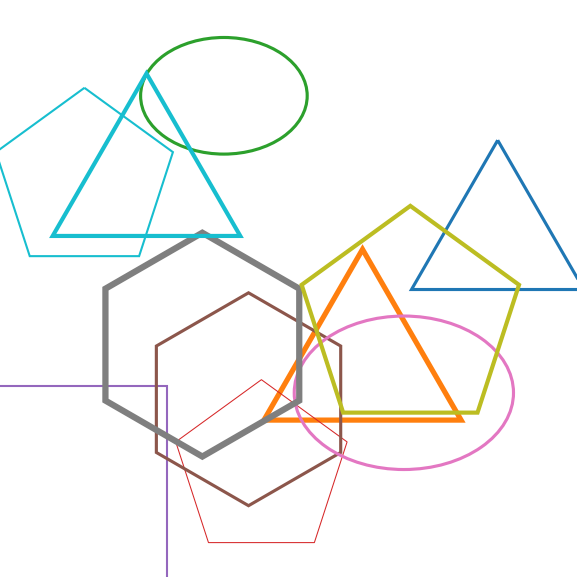[{"shape": "triangle", "thickness": 1.5, "radius": 0.86, "center": [0.862, 0.584]}, {"shape": "triangle", "thickness": 2.5, "radius": 0.99, "center": [0.628, 0.37]}, {"shape": "oval", "thickness": 1.5, "radius": 0.72, "center": [0.388, 0.833]}, {"shape": "pentagon", "thickness": 0.5, "radius": 0.78, "center": [0.453, 0.186]}, {"shape": "square", "thickness": 1, "radius": 0.84, "center": [0.121, 0.162]}, {"shape": "hexagon", "thickness": 1.5, "radius": 0.92, "center": [0.43, 0.308]}, {"shape": "oval", "thickness": 1.5, "radius": 0.95, "center": [0.699, 0.319]}, {"shape": "hexagon", "thickness": 3, "radius": 0.97, "center": [0.35, 0.402]}, {"shape": "pentagon", "thickness": 2, "radius": 0.99, "center": [0.711, 0.445]}, {"shape": "pentagon", "thickness": 1, "radius": 0.81, "center": [0.146, 0.686]}, {"shape": "triangle", "thickness": 2, "radius": 0.94, "center": [0.254, 0.684]}]